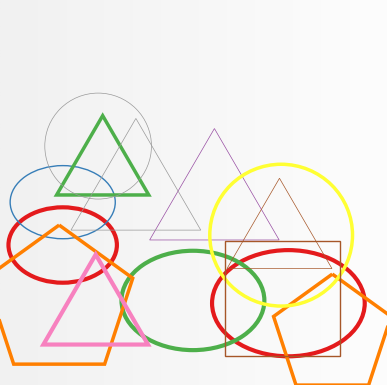[{"shape": "oval", "thickness": 3, "radius": 0.7, "center": [0.162, 0.364]}, {"shape": "oval", "thickness": 3, "radius": 0.99, "center": [0.744, 0.212]}, {"shape": "oval", "thickness": 1, "radius": 0.68, "center": [0.162, 0.475]}, {"shape": "oval", "thickness": 3, "radius": 0.92, "center": [0.498, 0.22]}, {"shape": "triangle", "thickness": 2.5, "radius": 0.69, "center": [0.265, 0.562]}, {"shape": "triangle", "thickness": 0.5, "radius": 0.96, "center": [0.553, 0.473]}, {"shape": "pentagon", "thickness": 2.5, "radius": 0.8, "center": [0.858, 0.129]}, {"shape": "pentagon", "thickness": 2.5, "radius": 1.0, "center": [0.153, 0.216]}, {"shape": "circle", "thickness": 2.5, "radius": 0.92, "center": [0.726, 0.389]}, {"shape": "triangle", "thickness": 0.5, "radius": 0.78, "center": [0.721, 0.381]}, {"shape": "square", "thickness": 1, "radius": 0.74, "center": [0.729, 0.224]}, {"shape": "triangle", "thickness": 3, "radius": 0.78, "center": [0.247, 0.183]}, {"shape": "triangle", "thickness": 0.5, "radius": 0.97, "center": [0.351, 0.499]}, {"shape": "circle", "thickness": 0.5, "radius": 0.69, "center": [0.253, 0.621]}]